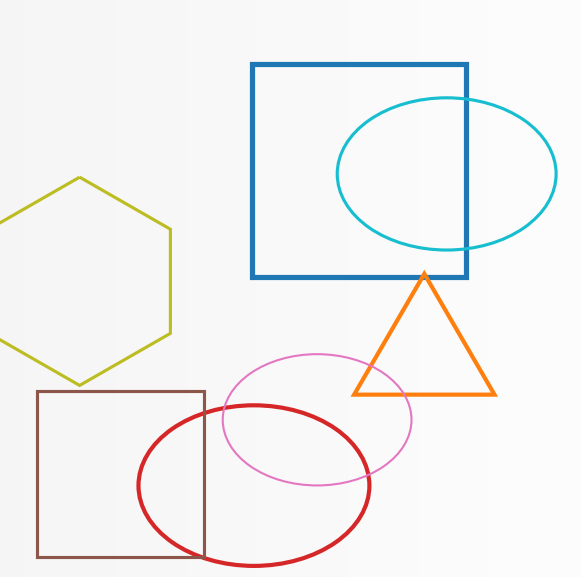[{"shape": "square", "thickness": 2.5, "radius": 0.92, "center": [0.618, 0.704]}, {"shape": "triangle", "thickness": 2, "radius": 0.7, "center": [0.73, 0.385]}, {"shape": "oval", "thickness": 2, "radius": 0.99, "center": [0.437, 0.158]}, {"shape": "square", "thickness": 1.5, "radius": 0.72, "center": [0.208, 0.178]}, {"shape": "oval", "thickness": 1, "radius": 0.81, "center": [0.546, 0.272]}, {"shape": "hexagon", "thickness": 1.5, "radius": 0.9, "center": [0.137, 0.512]}, {"shape": "oval", "thickness": 1.5, "radius": 0.94, "center": [0.768, 0.698]}]